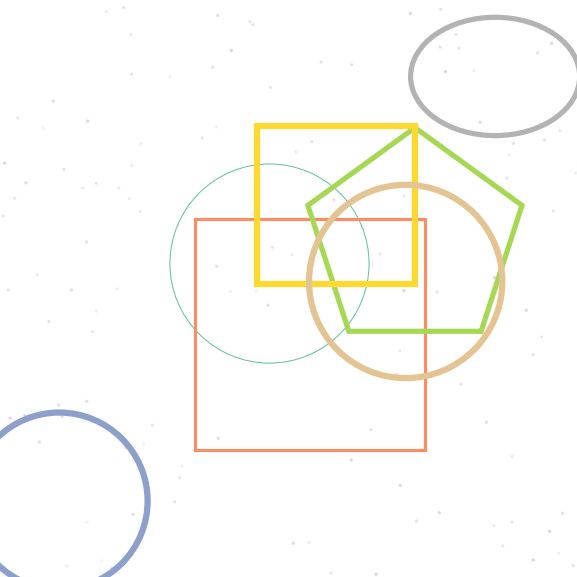[{"shape": "circle", "thickness": 0.5, "radius": 0.86, "center": [0.467, 0.543]}, {"shape": "square", "thickness": 1.5, "radius": 1.0, "center": [0.537, 0.42]}, {"shape": "circle", "thickness": 3, "radius": 0.77, "center": [0.102, 0.132]}, {"shape": "pentagon", "thickness": 2.5, "radius": 0.97, "center": [0.719, 0.583]}, {"shape": "square", "thickness": 3, "radius": 0.68, "center": [0.581, 0.644]}, {"shape": "circle", "thickness": 3, "radius": 0.84, "center": [0.702, 0.512]}, {"shape": "oval", "thickness": 2.5, "radius": 0.73, "center": [0.857, 0.867]}]